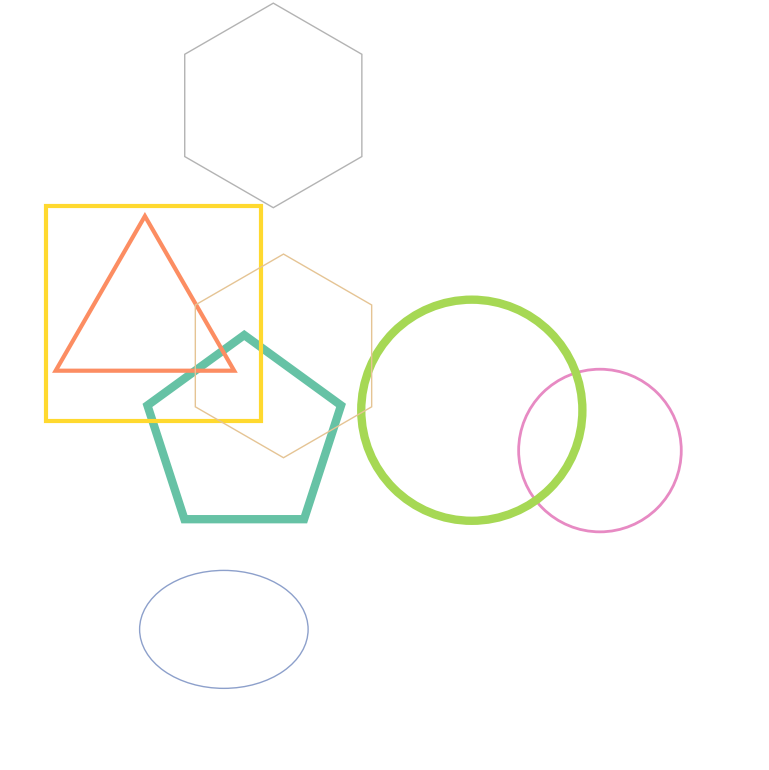[{"shape": "pentagon", "thickness": 3, "radius": 0.66, "center": [0.317, 0.433]}, {"shape": "triangle", "thickness": 1.5, "radius": 0.67, "center": [0.188, 0.585]}, {"shape": "oval", "thickness": 0.5, "radius": 0.55, "center": [0.291, 0.183]}, {"shape": "circle", "thickness": 1, "radius": 0.53, "center": [0.779, 0.415]}, {"shape": "circle", "thickness": 3, "radius": 0.72, "center": [0.613, 0.467]}, {"shape": "square", "thickness": 1.5, "radius": 0.7, "center": [0.199, 0.593]}, {"shape": "hexagon", "thickness": 0.5, "radius": 0.66, "center": [0.368, 0.538]}, {"shape": "hexagon", "thickness": 0.5, "radius": 0.66, "center": [0.355, 0.863]}]